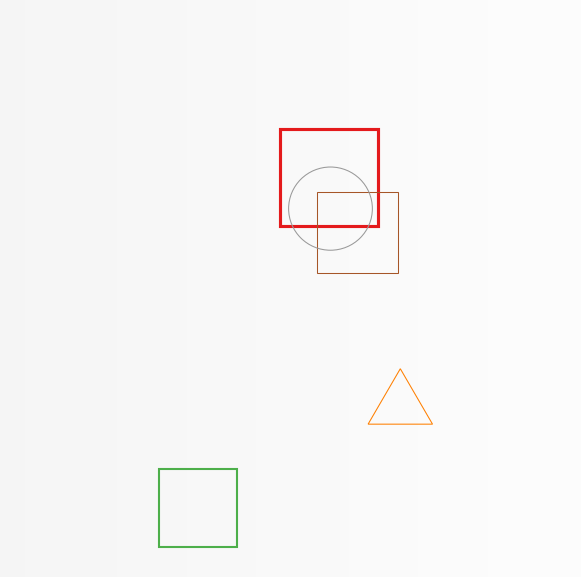[{"shape": "square", "thickness": 1.5, "radius": 0.42, "center": [0.566, 0.691]}, {"shape": "square", "thickness": 1, "radius": 0.34, "center": [0.341, 0.12]}, {"shape": "triangle", "thickness": 0.5, "radius": 0.32, "center": [0.689, 0.297]}, {"shape": "square", "thickness": 0.5, "radius": 0.35, "center": [0.615, 0.596]}, {"shape": "circle", "thickness": 0.5, "radius": 0.36, "center": [0.569, 0.638]}]